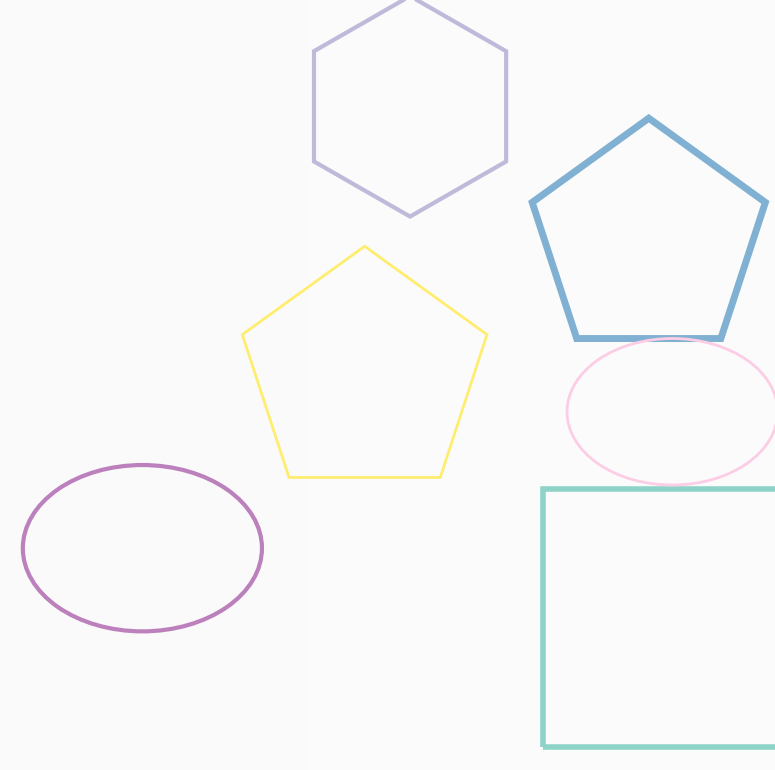[{"shape": "square", "thickness": 2, "radius": 0.84, "center": [0.868, 0.197]}, {"shape": "hexagon", "thickness": 1.5, "radius": 0.72, "center": [0.529, 0.862]}, {"shape": "pentagon", "thickness": 2.5, "radius": 0.79, "center": [0.837, 0.688]}, {"shape": "oval", "thickness": 1, "radius": 0.68, "center": [0.868, 0.465]}, {"shape": "oval", "thickness": 1.5, "radius": 0.77, "center": [0.184, 0.288]}, {"shape": "pentagon", "thickness": 1, "radius": 0.83, "center": [0.471, 0.514]}]